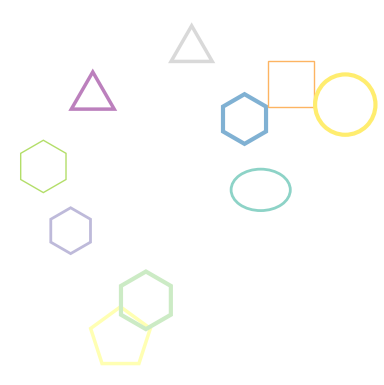[{"shape": "oval", "thickness": 2, "radius": 0.38, "center": [0.677, 0.507]}, {"shape": "pentagon", "thickness": 2.5, "radius": 0.41, "center": [0.313, 0.122]}, {"shape": "hexagon", "thickness": 2, "radius": 0.3, "center": [0.183, 0.401]}, {"shape": "hexagon", "thickness": 3, "radius": 0.32, "center": [0.635, 0.691]}, {"shape": "square", "thickness": 1, "radius": 0.3, "center": [0.756, 0.782]}, {"shape": "hexagon", "thickness": 1, "radius": 0.34, "center": [0.113, 0.568]}, {"shape": "triangle", "thickness": 2.5, "radius": 0.31, "center": [0.498, 0.871]}, {"shape": "triangle", "thickness": 2.5, "radius": 0.32, "center": [0.241, 0.749]}, {"shape": "hexagon", "thickness": 3, "radius": 0.37, "center": [0.379, 0.22]}, {"shape": "circle", "thickness": 3, "radius": 0.39, "center": [0.897, 0.728]}]